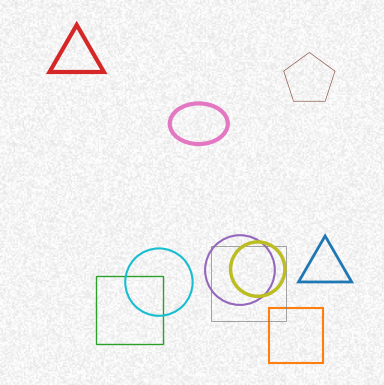[{"shape": "triangle", "thickness": 2, "radius": 0.4, "center": [0.844, 0.307]}, {"shape": "square", "thickness": 1.5, "radius": 0.36, "center": [0.769, 0.128]}, {"shape": "square", "thickness": 1, "radius": 0.44, "center": [0.336, 0.195]}, {"shape": "triangle", "thickness": 3, "radius": 0.41, "center": [0.199, 0.854]}, {"shape": "circle", "thickness": 1.5, "radius": 0.45, "center": [0.623, 0.299]}, {"shape": "pentagon", "thickness": 0.5, "radius": 0.35, "center": [0.803, 0.794]}, {"shape": "oval", "thickness": 3, "radius": 0.38, "center": [0.516, 0.679]}, {"shape": "square", "thickness": 0.5, "radius": 0.49, "center": [0.645, 0.264]}, {"shape": "circle", "thickness": 2.5, "radius": 0.35, "center": [0.669, 0.301]}, {"shape": "circle", "thickness": 1.5, "radius": 0.44, "center": [0.413, 0.267]}]